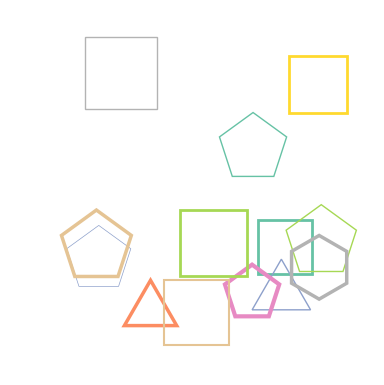[{"shape": "pentagon", "thickness": 1, "radius": 0.46, "center": [0.657, 0.616]}, {"shape": "square", "thickness": 2, "radius": 0.35, "center": [0.741, 0.358]}, {"shape": "triangle", "thickness": 2.5, "radius": 0.39, "center": [0.391, 0.193]}, {"shape": "triangle", "thickness": 1, "radius": 0.44, "center": [0.731, 0.239]}, {"shape": "pentagon", "thickness": 0.5, "radius": 0.44, "center": [0.257, 0.327]}, {"shape": "pentagon", "thickness": 3, "radius": 0.37, "center": [0.655, 0.238]}, {"shape": "square", "thickness": 2, "radius": 0.43, "center": [0.554, 0.369]}, {"shape": "pentagon", "thickness": 1, "radius": 0.48, "center": [0.834, 0.372]}, {"shape": "square", "thickness": 2, "radius": 0.38, "center": [0.827, 0.78]}, {"shape": "square", "thickness": 1.5, "radius": 0.43, "center": [0.511, 0.188]}, {"shape": "pentagon", "thickness": 2.5, "radius": 0.48, "center": [0.25, 0.359]}, {"shape": "square", "thickness": 1, "radius": 0.46, "center": [0.314, 0.81]}, {"shape": "hexagon", "thickness": 2.5, "radius": 0.41, "center": [0.829, 0.306]}]